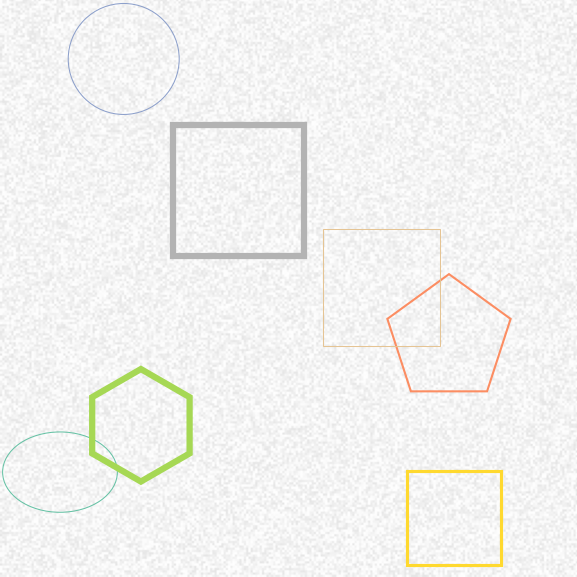[{"shape": "oval", "thickness": 0.5, "radius": 0.5, "center": [0.104, 0.182]}, {"shape": "pentagon", "thickness": 1, "radius": 0.56, "center": [0.777, 0.412]}, {"shape": "circle", "thickness": 0.5, "radius": 0.48, "center": [0.214, 0.897]}, {"shape": "hexagon", "thickness": 3, "radius": 0.49, "center": [0.244, 0.263]}, {"shape": "square", "thickness": 1.5, "radius": 0.41, "center": [0.786, 0.103]}, {"shape": "square", "thickness": 0.5, "radius": 0.51, "center": [0.661, 0.502]}, {"shape": "square", "thickness": 3, "radius": 0.57, "center": [0.413, 0.669]}]